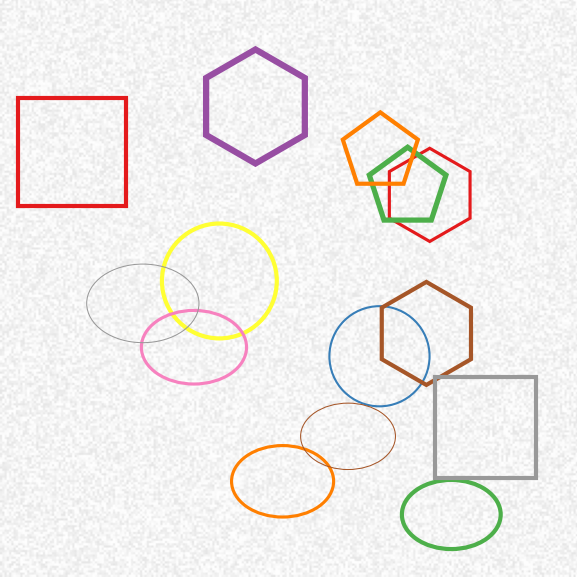[{"shape": "hexagon", "thickness": 1.5, "radius": 0.4, "center": [0.744, 0.662]}, {"shape": "square", "thickness": 2, "radius": 0.47, "center": [0.125, 0.736]}, {"shape": "circle", "thickness": 1, "radius": 0.43, "center": [0.657, 0.382]}, {"shape": "oval", "thickness": 2, "radius": 0.43, "center": [0.781, 0.108]}, {"shape": "pentagon", "thickness": 2.5, "radius": 0.35, "center": [0.706, 0.674]}, {"shape": "hexagon", "thickness": 3, "radius": 0.49, "center": [0.442, 0.815]}, {"shape": "pentagon", "thickness": 2, "radius": 0.34, "center": [0.659, 0.736]}, {"shape": "oval", "thickness": 1.5, "radius": 0.44, "center": [0.489, 0.166]}, {"shape": "circle", "thickness": 2, "radius": 0.5, "center": [0.38, 0.513]}, {"shape": "oval", "thickness": 0.5, "radius": 0.41, "center": [0.603, 0.244]}, {"shape": "hexagon", "thickness": 2, "radius": 0.45, "center": [0.738, 0.422]}, {"shape": "oval", "thickness": 1.5, "radius": 0.46, "center": [0.336, 0.398]}, {"shape": "square", "thickness": 2, "radius": 0.44, "center": [0.84, 0.258]}, {"shape": "oval", "thickness": 0.5, "radius": 0.49, "center": [0.247, 0.474]}]